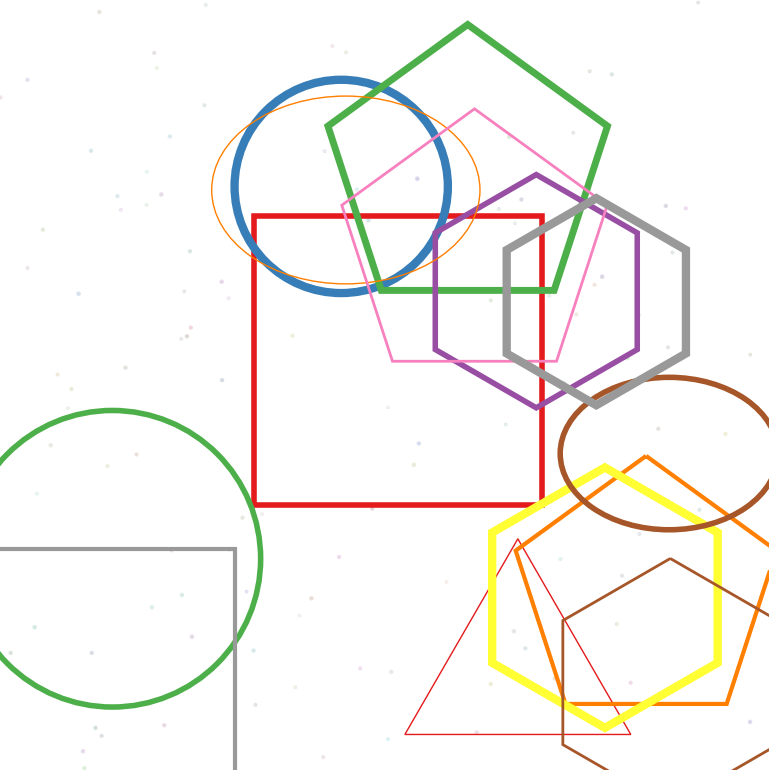[{"shape": "triangle", "thickness": 0.5, "radius": 0.85, "center": [0.673, 0.131]}, {"shape": "square", "thickness": 2, "radius": 0.94, "center": [0.517, 0.532]}, {"shape": "circle", "thickness": 3, "radius": 0.69, "center": [0.443, 0.758]}, {"shape": "circle", "thickness": 2, "radius": 0.96, "center": [0.146, 0.274]}, {"shape": "pentagon", "thickness": 2.5, "radius": 0.95, "center": [0.607, 0.777]}, {"shape": "hexagon", "thickness": 2, "radius": 0.76, "center": [0.696, 0.622]}, {"shape": "oval", "thickness": 0.5, "radius": 0.87, "center": [0.449, 0.753]}, {"shape": "pentagon", "thickness": 1.5, "radius": 0.89, "center": [0.839, 0.23]}, {"shape": "hexagon", "thickness": 3, "radius": 0.85, "center": [0.786, 0.224]}, {"shape": "oval", "thickness": 2, "radius": 0.71, "center": [0.869, 0.411]}, {"shape": "hexagon", "thickness": 1, "radius": 0.81, "center": [0.871, 0.114]}, {"shape": "pentagon", "thickness": 1, "radius": 0.91, "center": [0.616, 0.677]}, {"shape": "hexagon", "thickness": 3, "radius": 0.67, "center": [0.774, 0.608]}, {"shape": "square", "thickness": 1.5, "radius": 0.88, "center": [0.129, 0.111]}]